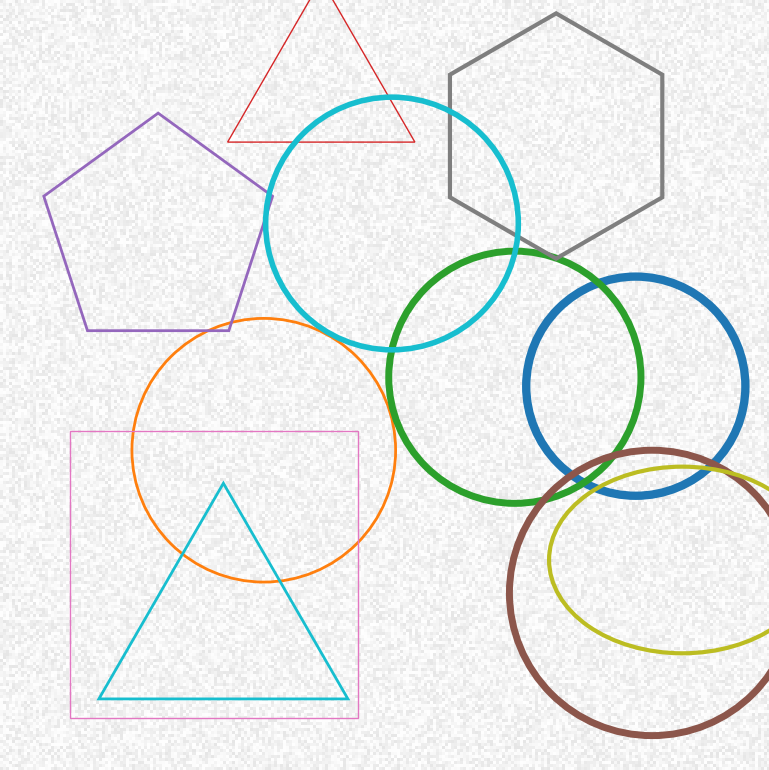[{"shape": "circle", "thickness": 3, "radius": 0.71, "center": [0.826, 0.498]}, {"shape": "circle", "thickness": 1, "radius": 0.86, "center": [0.343, 0.415]}, {"shape": "circle", "thickness": 2.5, "radius": 0.82, "center": [0.669, 0.51]}, {"shape": "triangle", "thickness": 0.5, "radius": 0.7, "center": [0.417, 0.886]}, {"shape": "pentagon", "thickness": 1, "radius": 0.78, "center": [0.205, 0.697]}, {"shape": "circle", "thickness": 2.5, "radius": 0.93, "center": [0.847, 0.23]}, {"shape": "square", "thickness": 0.5, "radius": 0.93, "center": [0.278, 0.254]}, {"shape": "hexagon", "thickness": 1.5, "radius": 0.8, "center": [0.722, 0.823]}, {"shape": "oval", "thickness": 1.5, "radius": 0.87, "center": [0.886, 0.273]}, {"shape": "circle", "thickness": 2, "radius": 0.82, "center": [0.509, 0.71]}, {"shape": "triangle", "thickness": 1, "radius": 0.93, "center": [0.29, 0.186]}]